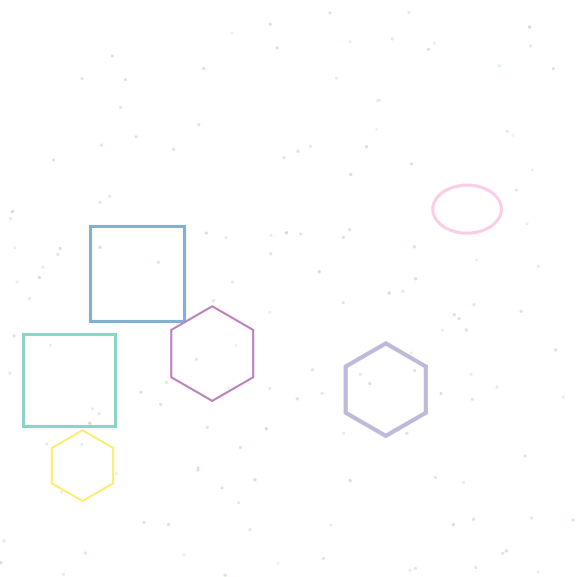[{"shape": "square", "thickness": 1.5, "radius": 0.4, "center": [0.119, 0.341]}, {"shape": "hexagon", "thickness": 2, "radius": 0.4, "center": [0.668, 0.324]}, {"shape": "square", "thickness": 1.5, "radius": 0.41, "center": [0.238, 0.525]}, {"shape": "oval", "thickness": 1.5, "radius": 0.3, "center": [0.809, 0.637]}, {"shape": "hexagon", "thickness": 1, "radius": 0.41, "center": [0.367, 0.387]}, {"shape": "hexagon", "thickness": 1, "radius": 0.31, "center": [0.143, 0.193]}]